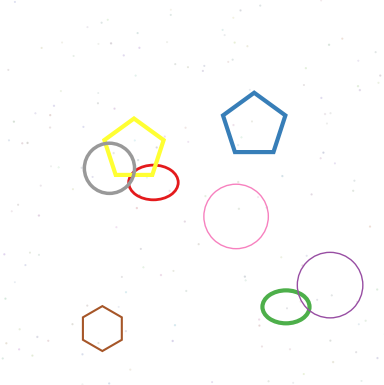[{"shape": "oval", "thickness": 2, "radius": 0.32, "center": [0.399, 0.526]}, {"shape": "pentagon", "thickness": 3, "radius": 0.43, "center": [0.66, 0.674]}, {"shape": "oval", "thickness": 3, "radius": 0.31, "center": [0.743, 0.203]}, {"shape": "circle", "thickness": 1, "radius": 0.43, "center": [0.857, 0.259]}, {"shape": "pentagon", "thickness": 3, "radius": 0.4, "center": [0.348, 0.611]}, {"shape": "hexagon", "thickness": 1.5, "radius": 0.29, "center": [0.266, 0.147]}, {"shape": "circle", "thickness": 1, "radius": 0.42, "center": [0.613, 0.438]}, {"shape": "circle", "thickness": 2.5, "radius": 0.33, "center": [0.284, 0.563]}]